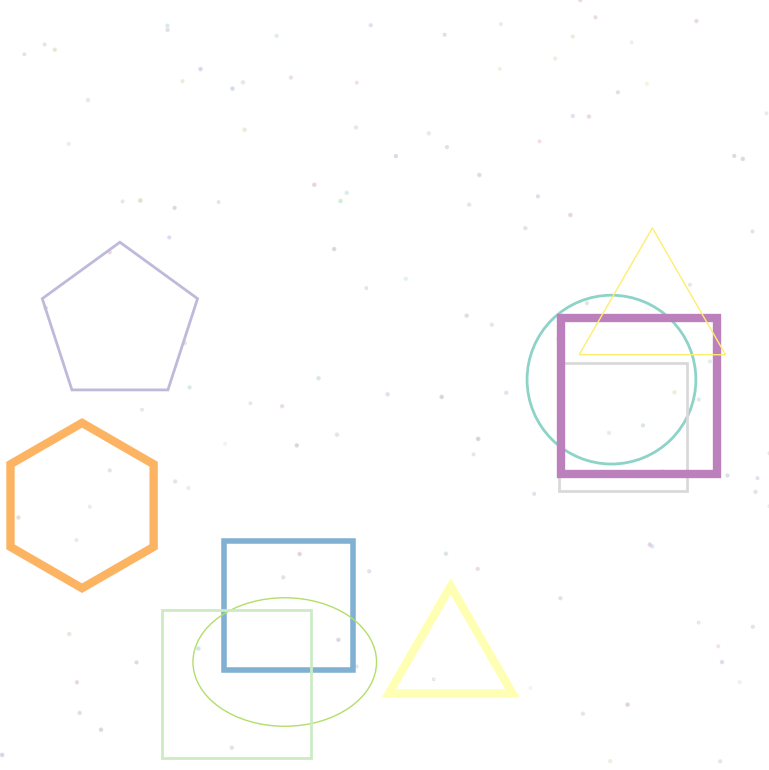[{"shape": "circle", "thickness": 1, "radius": 0.55, "center": [0.794, 0.507]}, {"shape": "triangle", "thickness": 3, "radius": 0.46, "center": [0.585, 0.146]}, {"shape": "pentagon", "thickness": 1, "radius": 0.53, "center": [0.156, 0.579]}, {"shape": "square", "thickness": 2, "radius": 0.42, "center": [0.375, 0.213]}, {"shape": "hexagon", "thickness": 3, "radius": 0.54, "center": [0.107, 0.343]}, {"shape": "oval", "thickness": 0.5, "radius": 0.6, "center": [0.37, 0.14]}, {"shape": "square", "thickness": 1, "radius": 0.42, "center": [0.809, 0.445]}, {"shape": "square", "thickness": 3, "radius": 0.51, "center": [0.829, 0.485]}, {"shape": "square", "thickness": 1, "radius": 0.48, "center": [0.307, 0.112]}, {"shape": "triangle", "thickness": 0.5, "radius": 0.55, "center": [0.847, 0.594]}]